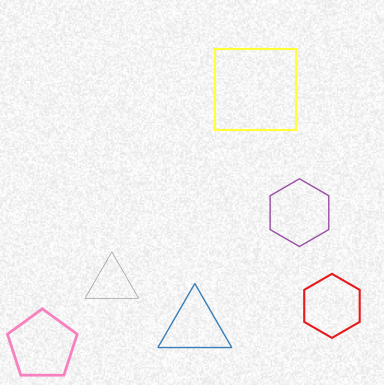[{"shape": "hexagon", "thickness": 1.5, "radius": 0.42, "center": [0.862, 0.206]}, {"shape": "triangle", "thickness": 1, "radius": 0.55, "center": [0.506, 0.153]}, {"shape": "hexagon", "thickness": 1, "radius": 0.44, "center": [0.778, 0.448]}, {"shape": "square", "thickness": 1.5, "radius": 0.53, "center": [0.663, 0.767]}, {"shape": "pentagon", "thickness": 2, "radius": 0.48, "center": [0.11, 0.103]}, {"shape": "triangle", "thickness": 0.5, "radius": 0.4, "center": [0.29, 0.265]}]